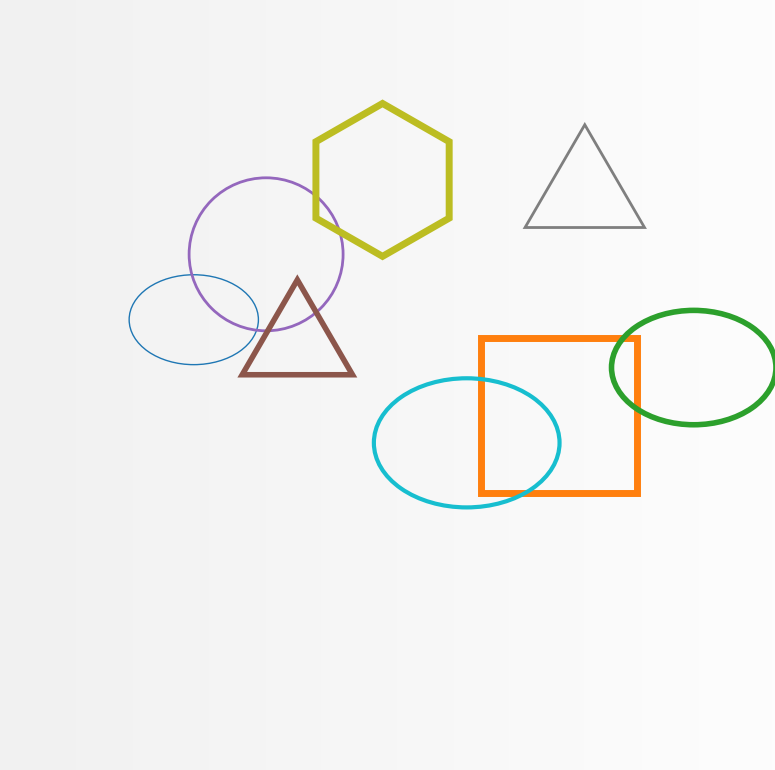[{"shape": "oval", "thickness": 0.5, "radius": 0.42, "center": [0.25, 0.585]}, {"shape": "square", "thickness": 2.5, "radius": 0.5, "center": [0.721, 0.46]}, {"shape": "oval", "thickness": 2, "radius": 0.53, "center": [0.895, 0.523]}, {"shape": "circle", "thickness": 1, "radius": 0.5, "center": [0.343, 0.67]}, {"shape": "triangle", "thickness": 2, "radius": 0.41, "center": [0.384, 0.554]}, {"shape": "triangle", "thickness": 1, "radius": 0.44, "center": [0.755, 0.749]}, {"shape": "hexagon", "thickness": 2.5, "radius": 0.5, "center": [0.494, 0.766]}, {"shape": "oval", "thickness": 1.5, "radius": 0.6, "center": [0.602, 0.425]}]